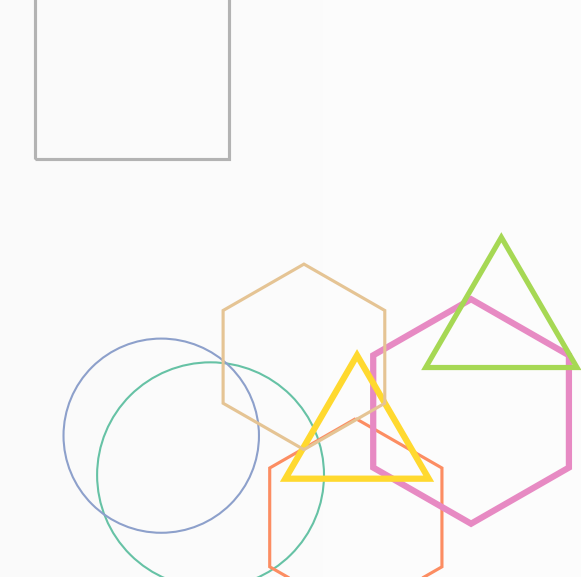[{"shape": "circle", "thickness": 1, "radius": 0.98, "center": [0.362, 0.177]}, {"shape": "hexagon", "thickness": 1.5, "radius": 0.86, "center": [0.612, 0.103]}, {"shape": "circle", "thickness": 1, "radius": 0.84, "center": [0.277, 0.245]}, {"shape": "hexagon", "thickness": 3, "radius": 0.97, "center": [0.81, 0.287]}, {"shape": "triangle", "thickness": 2.5, "radius": 0.75, "center": [0.863, 0.438]}, {"shape": "triangle", "thickness": 3, "radius": 0.71, "center": [0.614, 0.241]}, {"shape": "hexagon", "thickness": 1.5, "radius": 0.8, "center": [0.523, 0.381]}, {"shape": "square", "thickness": 1.5, "radius": 0.84, "center": [0.228, 0.89]}]